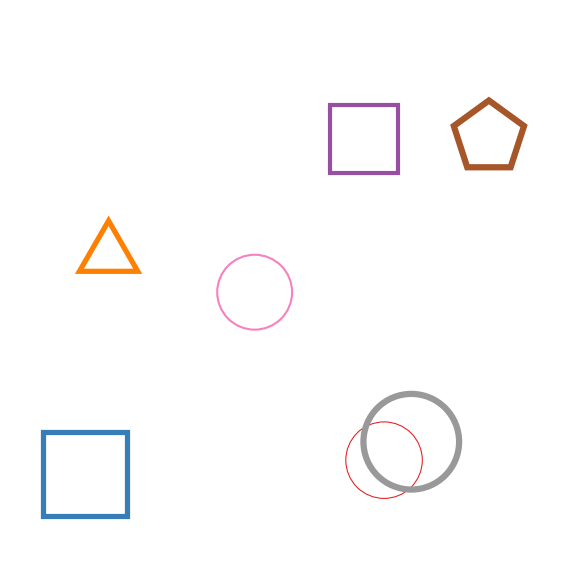[{"shape": "circle", "thickness": 0.5, "radius": 0.33, "center": [0.665, 0.202]}, {"shape": "square", "thickness": 2.5, "radius": 0.36, "center": [0.147, 0.179]}, {"shape": "square", "thickness": 2, "radius": 0.29, "center": [0.63, 0.758]}, {"shape": "triangle", "thickness": 2.5, "radius": 0.29, "center": [0.188, 0.559]}, {"shape": "pentagon", "thickness": 3, "radius": 0.32, "center": [0.847, 0.761]}, {"shape": "circle", "thickness": 1, "radius": 0.32, "center": [0.441, 0.493]}, {"shape": "circle", "thickness": 3, "radius": 0.41, "center": [0.712, 0.234]}]